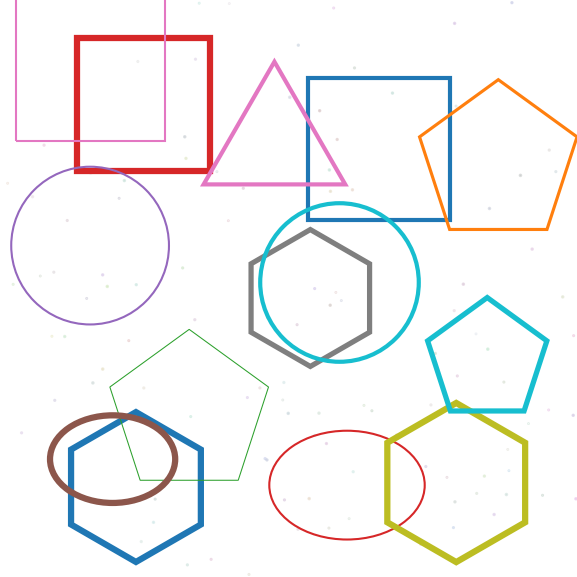[{"shape": "hexagon", "thickness": 3, "radius": 0.65, "center": [0.235, 0.156]}, {"shape": "square", "thickness": 2, "radius": 0.61, "center": [0.656, 0.741]}, {"shape": "pentagon", "thickness": 1.5, "radius": 0.72, "center": [0.863, 0.718]}, {"shape": "pentagon", "thickness": 0.5, "radius": 0.72, "center": [0.328, 0.284]}, {"shape": "square", "thickness": 3, "radius": 0.58, "center": [0.248, 0.818]}, {"shape": "oval", "thickness": 1, "radius": 0.67, "center": [0.601, 0.159]}, {"shape": "circle", "thickness": 1, "radius": 0.68, "center": [0.156, 0.574]}, {"shape": "oval", "thickness": 3, "radius": 0.54, "center": [0.195, 0.204]}, {"shape": "square", "thickness": 1, "radius": 0.65, "center": [0.157, 0.883]}, {"shape": "triangle", "thickness": 2, "radius": 0.71, "center": [0.475, 0.751]}, {"shape": "hexagon", "thickness": 2.5, "radius": 0.59, "center": [0.537, 0.483]}, {"shape": "hexagon", "thickness": 3, "radius": 0.69, "center": [0.79, 0.164]}, {"shape": "pentagon", "thickness": 2.5, "radius": 0.54, "center": [0.844, 0.375]}, {"shape": "circle", "thickness": 2, "radius": 0.69, "center": [0.588, 0.51]}]